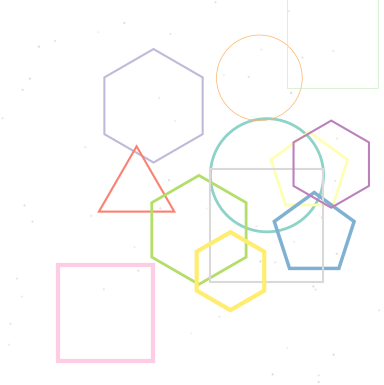[{"shape": "circle", "thickness": 2, "radius": 0.73, "center": [0.693, 0.545]}, {"shape": "pentagon", "thickness": 2, "radius": 0.52, "center": [0.803, 0.552]}, {"shape": "hexagon", "thickness": 1.5, "radius": 0.74, "center": [0.399, 0.725]}, {"shape": "triangle", "thickness": 1.5, "radius": 0.57, "center": [0.355, 0.507]}, {"shape": "pentagon", "thickness": 2.5, "radius": 0.55, "center": [0.816, 0.391]}, {"shape": "circle", "thickness": 0.5, "radius": 0.56, "center": [0.674, 0.798]}, {"shape": "hexagon", "thickness": 2, "radius": 0.71, "center": [0.517, 0.403]}, {"shape": "square", "thickness": 3, "radius": 0.62, "center": [0.274, 0.187]}, {"shape": "square", "thickness": 1.5, "radius": 0.74, "center": [0.692, 0.414]}, {"shape": "hexagon", "thickness": 1.5, "radius": 0.57, "center": [0.86, 0.574]}, {"shape": "square", "thickness": 0.5, "radius": 0.59, "center": [0.864, 0.891]}, {"shape": "hexagon", "thickness": 3, "radius": 0.51, "center": [0.599, 0.296]}]